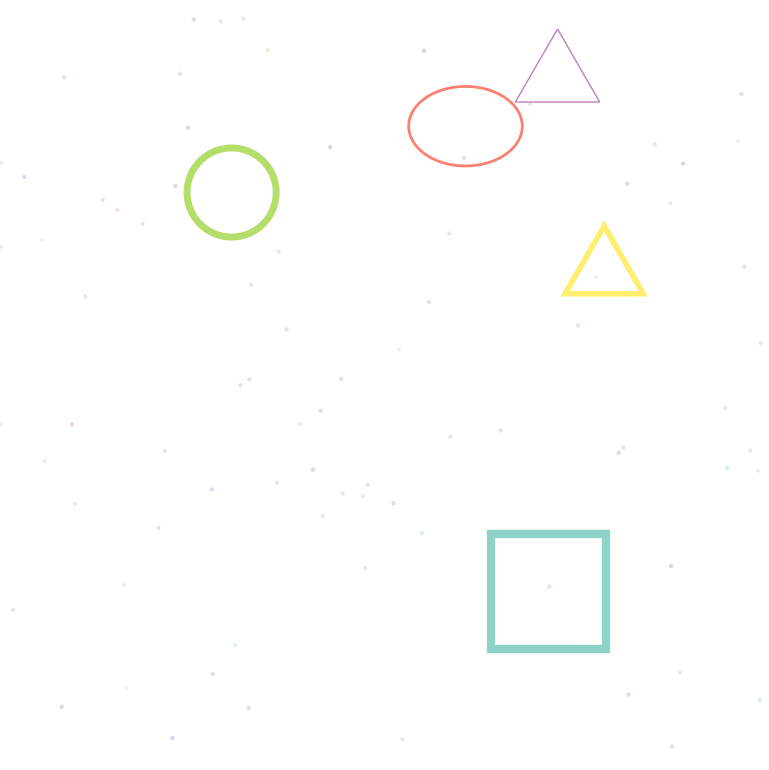[{"shape": "square", "thickness": 3, "radius": 0.37, "center": [0.713, 0.232]}, {"shape": "oval", "thickness": 1, "radius": 0.37, "center": [0.605, 0.836]}, {"shape": "circle", "thickness": 2.5, "radius": 0.29, "center": [0.301, 0.75]}, {"shape": "triangle", "thickness": 0.5, "radius": 0.32, "center": [0.724, 0.899]}, {"shape": "triangle", "thickness": 2, "radius": 0.29, "center": [0.785, 0.648]}]